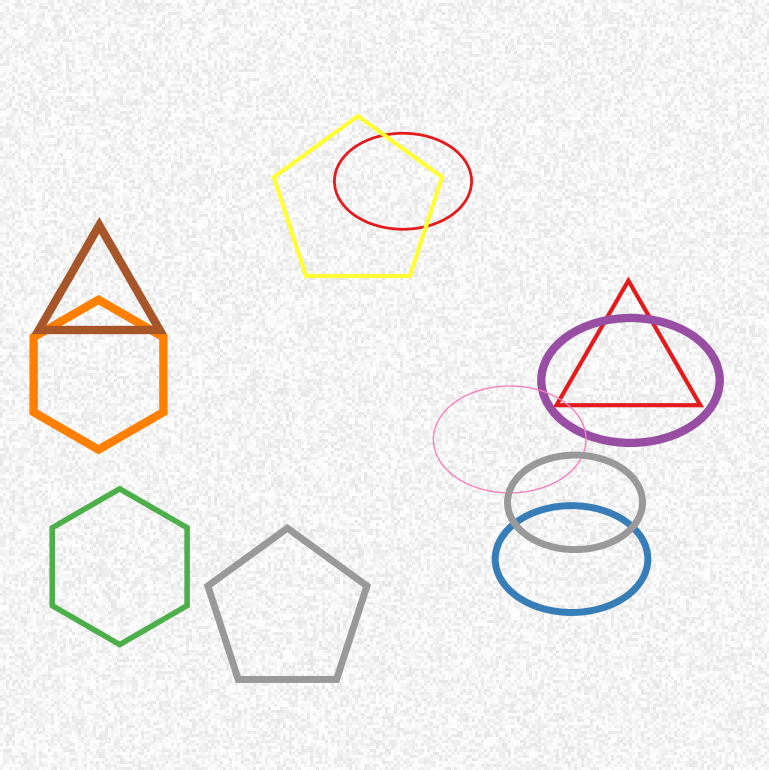[{"shape": "triangle", "thickness": 1.5, "radius": 0.54, "center": [0.816, 0.528]}, {"shape": "oval", "thickness": 1, "radius": 0.45, "center": [0.523, 0.765]}, {"shape": "oval", "thickness": 2.5, "radius": 0.5, "center": [0.742, 0.274]}, {"shape": "hexagon", "thickness": 2, "radius": 0.51, "center": [0.155, 0.264]}, {"shape": "oval", "thickness": 3, "radius": 0.58, "center": [0.819, 0.506]}, {"shape": "hexagon", "thickness": 3, "radius": 0.49, "center": [0.128, 0.513]}, {"shape": "pentagon", "thickness": 1.5, "radius": 0.57, "center": [0.465, 0.734]}, {"shape": "triangle", "thickness": 3, "radius": 0.45, "center": [0.129, 0.617]}, {"shape": "oval", "thickness": 0.5, "radius": 0.5, "center": [0.662, 0.429]}, {"shape": "pentagon", "thickness": 2.5, "radius": 0.54, "center": [0.373, 0.205]}, {"shape": "oval", "thickness": 2.5, "radius": 0.44, "center": [0.747, 0.348]}]